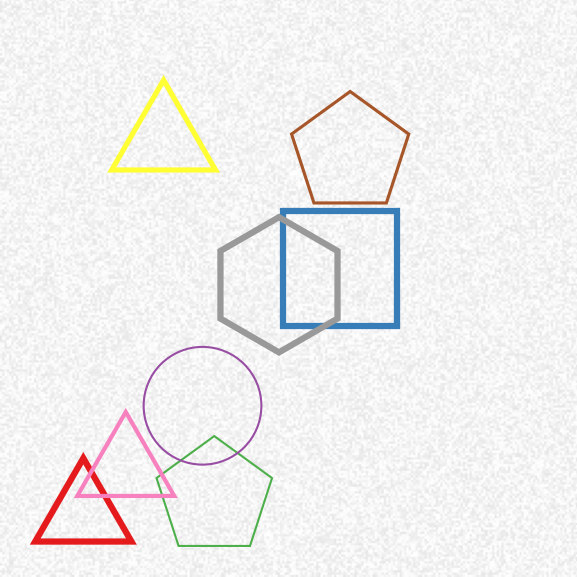[{"shape": "triangle", "thickness": 3, "radius": 0.48, "center": [0.144, 0.11]}, {"shape": "square", "thickness": 3, "radius": 0.5, "center": [0.589, 0.534]}, {"shape": "pentagon", "thickness": 1, "radius": 0.53, "center": [0.371, 0.139]}, {"shape": "circle", "thickness": 1, "radius": 0.51, "center": [0.351, 0.297]}, {"shape": "triangle", "thickness": 2.5, "radius": 0.52, "center": [0.283, 0.757]}, {"shape": "pentagon", "thickness": 1.5, "radius": 0.53, "center": [0.606, 0.734]}, {"shape": "triangle", "thickness": 2, "radius": 0.48, "center": [0.218, 0.189]}, {"shape": "hexagon", "thickness": 3, "radius": 0.59, "center": [0.483, 0.506]}]